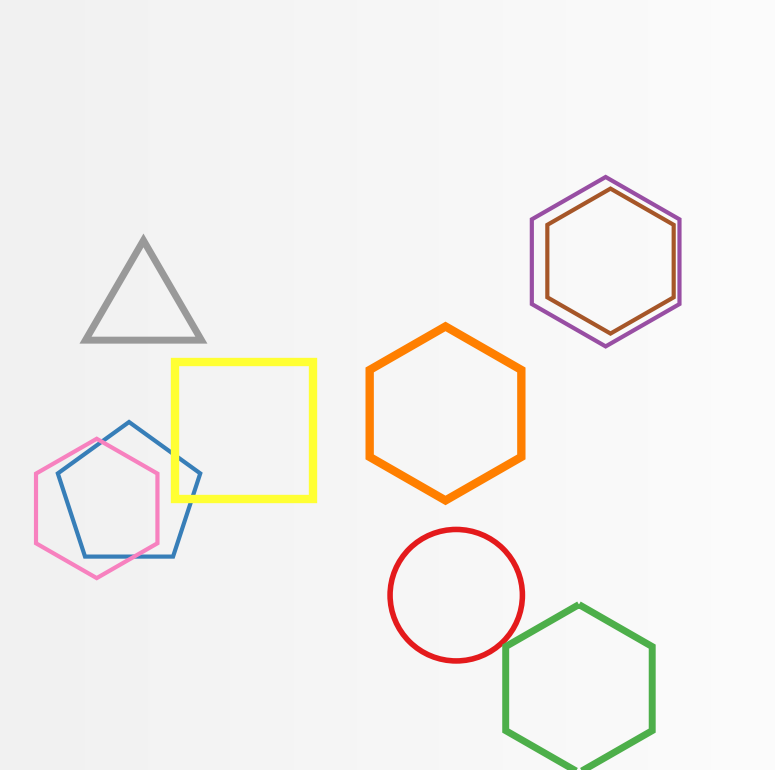[{"shape": "circle", "thickness": 2, "radius": 0.43, "center": [0.589, 0.227]}, {"shape": "pentagon", "thickness": 1.5, "radius": 0.48, "center": [0.167, 0.355]}, {"shape": "hexagon", "thickness": 2.5, "radius": 0.55, "center": [0.747, 0.106]}, {"shape": "hexagon", "thickness": 1.5, "radius": 0.55, "center": [0.781, 0.66]}, {"shape": "hexagon", "thickness": 3, "radius": 0.56, "center": [0.575, 0.463]}, {"shape": "square", "thickness": 3, "radius": 0.44, "center": [0.315, 0.441]}, {"shape": "hexagon", "thickness": 1.5, "radius": 0.47, "center": [0.788, 0.661]}, {"shape": "hexagon", "thickness": 1.5, "radius": 0.45, "center": [0.125, 0.34]}, {"shape": "triangle", "thickness": 2.5, "radius": 0.43, "center": [0.185, 0.601]}]